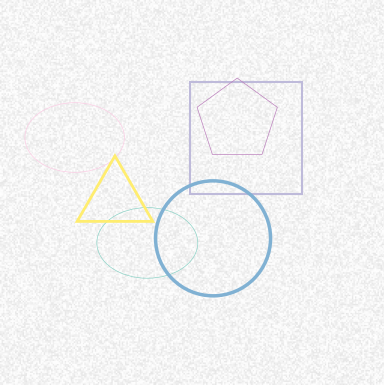[{"shape": "oval", "thickness": 0.5, "radius": 0.66, "center": [0.383, 0.369]}, {"shape": "square", "thickness": 1.5, "radius": 0.73, "center": [0.639, 0.641]}, {"shape": "circle", "thickness": 2.5, "radius": 0.75, "center": [0.553, 0.381]}, {"shape": "oval", "thickness": 0.5, "radius": 0.65, "center": [0.194, 0.643]}, {"shape": "pentagon", "thickness": 0.5, "radius": 0.55, "center": [0.616, 0.688]}, {"shape": "triangle", "thickness": 2, "radius": 0.57, "center": [0.299, 0.482]}]